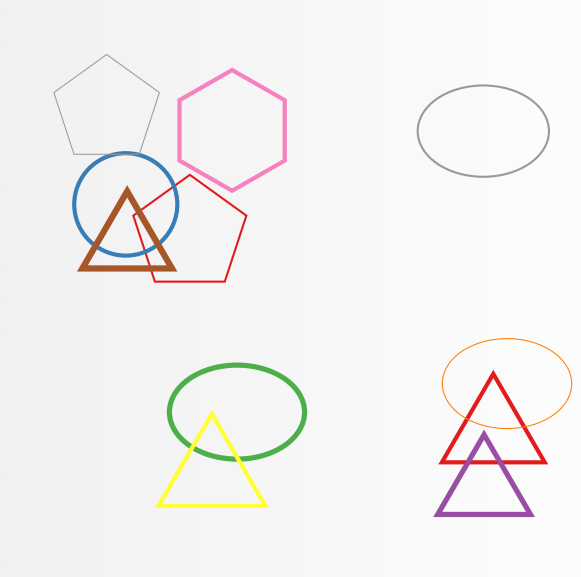[{"shape": "pentagon", "thickness": 1, "radius": 0.51, "center": [0.327, 0.594]}, {"shape": "triangle", "thickness": 2, "radius": 0.51, "center": [0.849, 0.25]}, {"shape": "circle", "thickness": 2, "radius": 0.44, "center": [0.216, 0.645]}, {"shape": "oval", "thickness": 2.5, "radius": 0.58, "center": [0.408, 0.286]}, {"shape": "triangle", "thickness": 2.5, "radius": 0.46, "center": [0.833, 0.154]}, {"shape": "oval", "thickness": 0.5, "radius": 0.56, "center": [0.872, 0.335]}, {"shape": "triangle", "thickness": 2, "radius": 0.53, "center": [0.364, 0.176]}, {"shape": "triangle", "thickness": 3, "radius": 0.45, "center": [0.219, 0.579]}, {"shape": "hexagon", "thickness": 2, "radius": 0.52, "center": [0.399, 0.773]}, {"shape": "pentagon", "thickness": 0.5, "radius": 0.48, "center": [0.183, 0.809]}, {"shape": "oval", "thickness": 1, "radius": 0.56, "center": [0.832, 0.772]}]